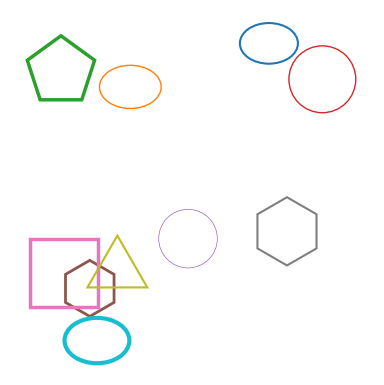[{"shape": "oval", "thickness": 1.5, "radius": 0.38, "center": [0.698, 0.887]}, {"shape": "oval", "thickness": 1, "radius": 0.4, "center": [0.338, 0.774]}, {"shape": "pentagon", "thickness": 2.5, "radius": 0.46, "center": [0.158, 0.815]}, {"shape": "circle", "thickness": 1, "radius": 0.43, "center": [0.837, 0.794]}, {"shape": "circle", "thickness": 0.5, "radius": 0.38, "center": [0.488, 0.38]}, {"shape": "hexagon", "thickness": 2, "radius": 0.36, "center": [0.233, 0.251]}, {"shape": "square", "thickness": 2.5, "radius": 0.44, "center": [0.165, 0.292]}, {"shape": "hexagon", "thickness": 1.5, "radius": 0.44, "center": [0.745, 0.399]}, {"shape": "triangle", "thickness": 1.5, "radius": 0.45, "center": [0.305, 0.298]}, {"shape": "oval", "thickness": 3, "radius": 0.42, "center": [0.252, 0.115]}]